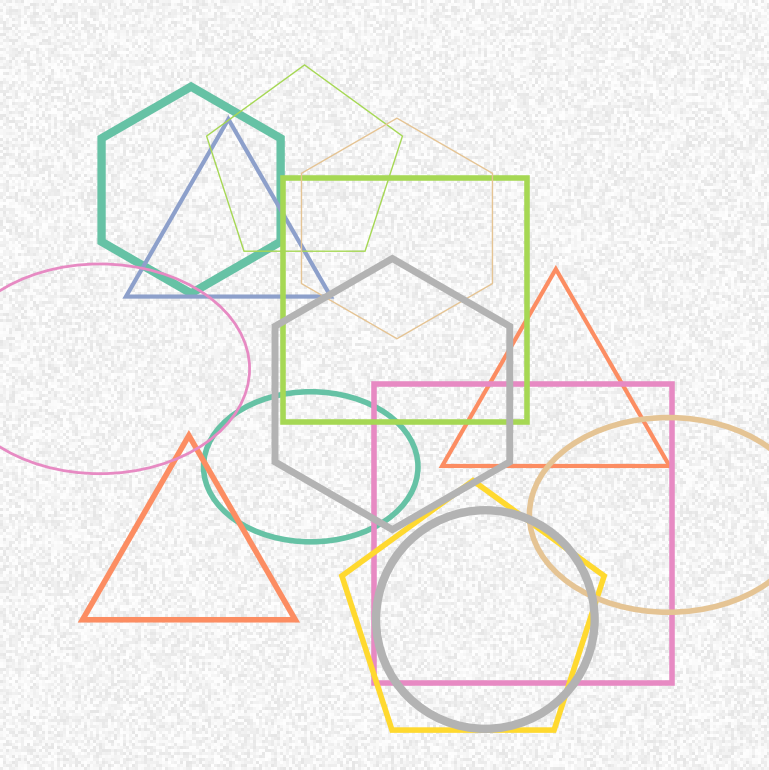[{"shape": "oval", "thickness": 2, "radius": 0.7, "center": [0.404, 0.394]}, {"shape": "hexagon", "thickness": 3, "radius": 0.67, "center": [0.248, 0.753]}, {"shape": "triangle", "thickness": 1.5, "radius": 0.85, "center": [0.722, 0.48]}, {"shape": "triangle", "thickness": 2, "radius": 0.8, "center": [0.245, 0.275]}, {"shape": "triangle", "thickness": 1.5, "radius": 0.77, "center": [0.297, 0.692]}, {"shape": "oval", "thickness": 1, "radius": 0.97, "center": [0.13, 0.521]}, {"shape": "square", "thickness": 2, "radius": 0.97, "center": [0.679, 0.307]}, {"shape": "square", "thickness": 2, "radius": 0.79, "center": [0.526, 0.61]}, {"shape": "pentagon", "thickness": 0.5, "radius": 0.67, "center": [0.395, 0.782]}, {"shape": "pentagon", "thickness": 2, "radius": 0.9, "center": [0.614, 0.197]}, {"shape": "oval", "thickness": 2, "radius": 0.9, "center": [0.868, 0.331]}, {"shape": "hexagon", "thickness": 0.5, "radius": 0.72, "center": [0.516, 0.703]}, {"shape": "circle", "thickness": 3, "radius": 0.71, "center": [0.63, 0.195]}, {"shape": "hexagon", "thickness": 2.5, "radius": 0.88, "center": [0.51, 0.488]}]